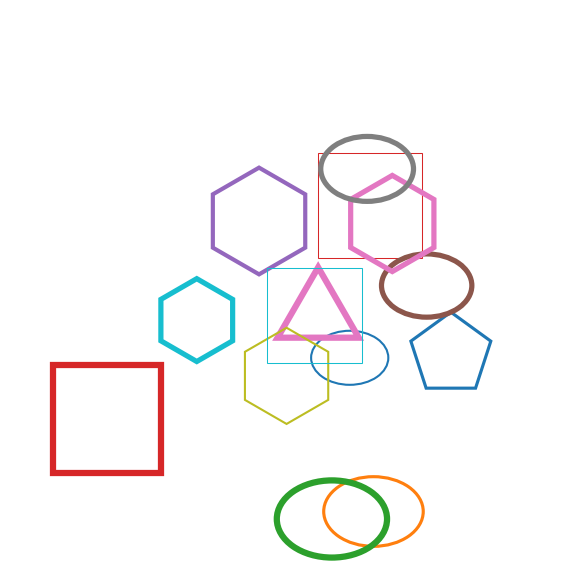[{"shape": "pentagon", "thickness": 1.5, "radius": 0.36, "center": [0.781, 0.386]}, {"shape": "oval", "thickness": 1, "radius": 0.33, "center": [0.606, 0.38]}, {"shape": "oval", "thickness": 1.5, "radius": 0.43, "center": [0.647, 0.113]}, {"shape": "oval", "thickness": 3, "radius": 0.48, "center": [0.575, 0.1]}, {"shape": "square", "thickness": 0.5, "radius": 0.45, "center": [0.641, 0.643]}, {"shape": "square", "thickness": 3, "radius": 0.47, "center": [0.186, 0.273]}, {"shape": "hexagon", "thickness": 2, "radius": 0.46, "center": [0.449, 0.616]}, {"shape": "oval", "thickness": 2.5, "radius": 0.39, "center": [0.739, 0.505]}, {"shape": "hexagon", "thickness": 2.5, "radius": 0.42, "center": [0.679, 0.612]}, {"shape": "triangle", "thickness": 3, "radius": 0.41, "center": [0.551, 0.455]}, {"shape": "oval", "thickness": 2.5, "radius": 0.4, "center": [0.636, 0.707]}, {"shape": "hexagon", "thickness": 1, "radius": 0.42, "center": [0.496, 0.348]}, {"shape": "hexagon", "thickness": 2.5, "radius": 0.36, "center": [0.341, 0.445]}, {"shape": "square", "thickness": 0.5, "radius": 0.41, "center": [0.544, 0.452]}]